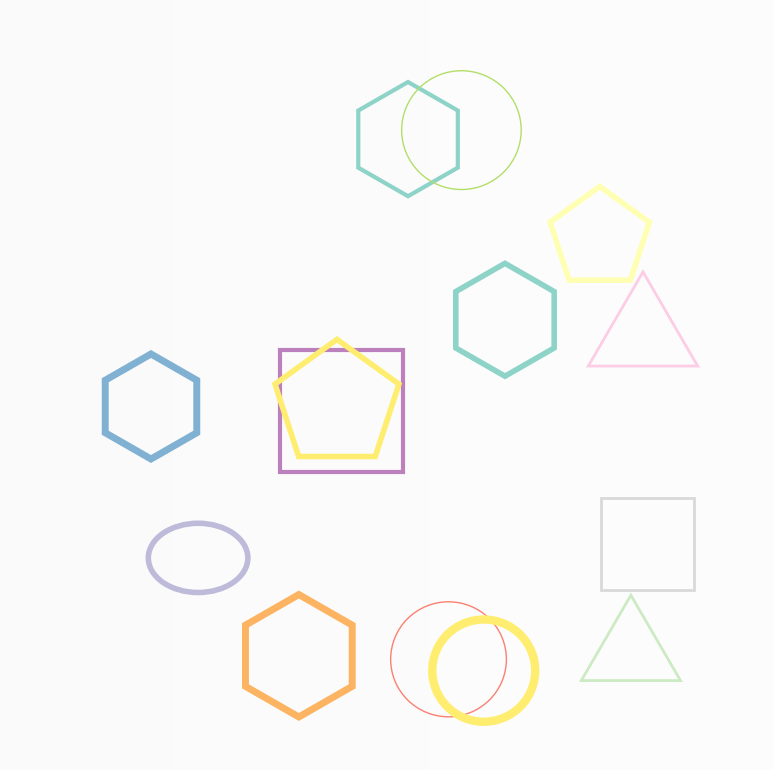[{"shape": "hexagon", "thickness": 1.5, "radius": 0.37, "center": [0.527, 0.819]}, {"shape": "hexagon", "thickness": 2, "radius": 0.37, "center": [0.652, 0.585]}, {"shape": "pentagon", "thickness": 2, "radius": 0.34, "center": [0.774, 0.691]}, {"shape": "oval", "thickness": 2, "radius": 0.32, "center": [0.256, 0.275]}, {"shape": "circle", "thickness": 0.5, "radius": 0.37, "center": [0.579, 0.144]}, {"shape": "hexagon", "thickness": 2.5, "radius": 0.34, "center": [0.195, 0.472]}, {"shape": "hexagon", "thickness": 2.5, "radius": 0.4, "center": [0.386, 0.148]}, {"shape": "circle", "thickness": 0.5, "radius": 0.39, "center": [0.595, 0.831]}, {"shape": "triangle", "thickness": 1, "radius": 0.41, "center": [0.83, 0.565]}, {"shape": "square", "thickness": 1, "radius": 0.3, "center": [0.836, 0.293]}, {"shape": "square", "thickness": 1.5, "radius": 0.4, "center": [0.441, 0.466]}, {"shape": "triangle", "thickness": 1, "radius": 0.37, "center": [0.814, 0.153]}, {"shape": "pentagon", "thickness": 2, "radius": 0.42, "center": [0.435, 0.475]}, {"shape": "circle", "thickness": 3, "radius": 0.33, "center": [0.624, 0.129]}]